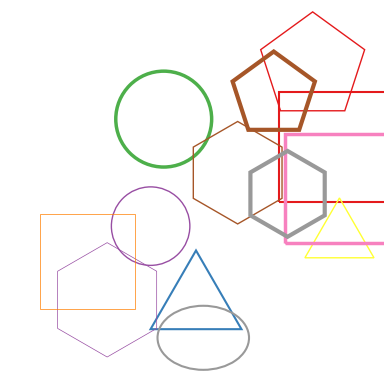[{"shape": "square", "thickness": 1.5, "radius": 0.72, "center": [0.868, 0.617]}, {"shape": "pentagon", "thickness": 1, "radius": 0.71, "center": [0.812, 0.827]}, {"shape": "triangle", "thickness": 1.5, "radius": 0.68, "center": [0.509, 0.213]}, {"shape": "circle", "thickness": 2.5, "radius": 0.62, "center": [0.425, 0.691]}, {"shape": "hexagon", "thickness": 0.5, "radius": 0.74, "center": [0.278, 0.221]}, {"shape": "circle", "thickness": 1, "radius": 0.51, "center": [0.391, 0.413]}, {"shape": "square", "thickness": 0.5, "radius": 0.61, "center": [0.227, 0.321]}, {"shape": "triangle", "thickness": 1, "radius": 0.52, "center": [0.882, 0.382]}, {"shape": "pentagon", "thickness": 3, "radius": 0.56, "center": [0.711, 0.754]}, {"shape": "hexagon", "thickness": 1, "radius": 0.67, "center": [0.617, 0.551]}, {"shape": "square", "thickness": 2.5, "radius": 0.71, "center": [0.88, 0.511]}, {"shape": "hexagon", "thickness": 3, "radius": 0.56, "center": [0.747, 0.496]}, {"shape": "oval", "thickness": 1.5, "radius": 0.59, "center": [0.528, 0.123]}]